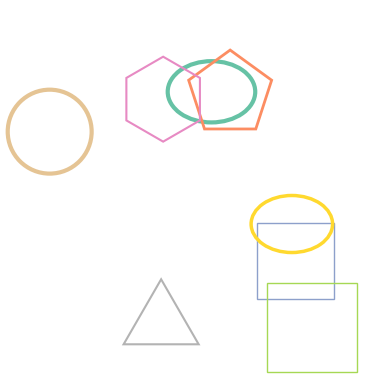[{"shape": "oval", "thickness": 3, "radius": 0.57, "center": [0.549, 0.762]}, {"shape": "pentagon", "thickness": 2, "radius": 0.57, "center": [0.598, 0.757]}, {"shape": "square", "thickness": 1, "radius": 0.5, "center": [0.767, 0.323]}, {"shape": "hexagon", "thickness": 1.5, "radius": 0.55, "center": [0.424, 0.742]}, {"shape": "square", "thickness": 1, "radius": 0.58, "center": [0.81, 0.15]}, {"shape": "oval", "thickness": 2.5, "radius": 0.53, "center": [0.758, 0.418]}, {"shape": "circle", "thickness": 3, "radius": 0.55, "center": [0.129, 0.658]}, {"shape": "triangle", "thickness": 1.5, "radius": 0.56, "center": [0.419, 0.162]}]